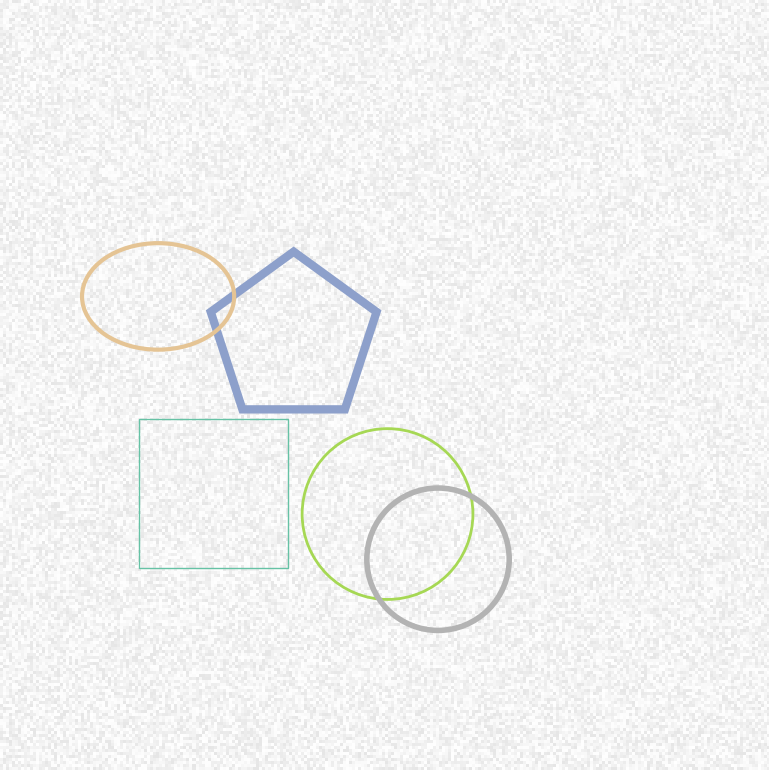[{"shape": "square", "thickness": 0.5, "radius": 0.49, "center": [0.277, 0.359]}, {"shape": "pentagon", "thickness": 3, "radius": 0.57, "center": [0.381, 0.56]}, {"shape": "circle", "thickness": 1, "radius": 0.55, "center": [0.503, 0.332]}, {"shape": "oval", "thickness": 1.5, "radius": 0.49, "center": [0.205, 0.615]}, {"shape": "circle", "thickness": 2, "radius": 0.46, "center": [0.569, 0.274]}]